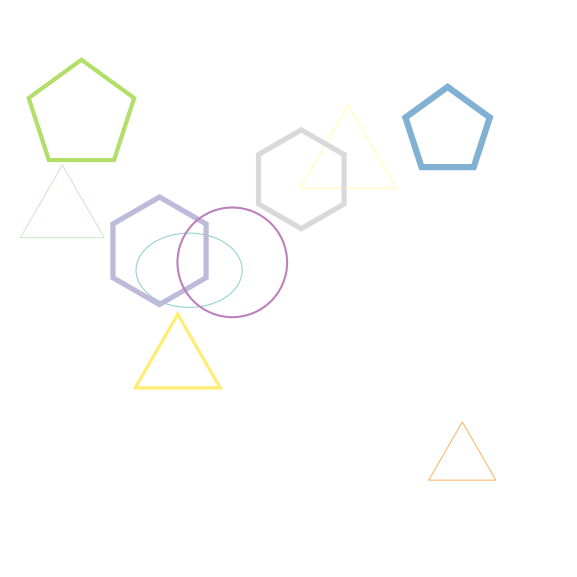[{"shape": "oval", "thickness": 0.5, "radius": 0.46, "center": [0.327, 0.531]}, {"shape": "triangle", "thickness": 0.5, "radius": 0.48, "center": [0.603, 0.721]}, {"shape": "hexagon", "thickness": 2.5, "radius": 0.47, "center": [0.276, 0.565]}, {"shape": "pentagon", "thickness": 3, "radius": 0.38, "center": [0.775, 0.772]}, {"shape": "triangle", "thickness": 0.5, "radius": 0.34, "center": [0.801, 0.201]}, {"shape": "pentagon", "thickness": 2, "radius": 0.48, "center": [0.141, 0.8]}, {"shape": "hexagon", "thickness": 2.5, "radius": 0.43, "center": [0.522, 0.689]}, {"shape": "circle", "thickness": 1, "radius": 0.47, "center": [0.402, 0.545]}, {"shape": "triangle", "thickness": 0.5, "radius": 0.42, "center": [0.108, 0.63]}, {"shape": "triangle", "thickness": 1.5, "radius": 0.42, "center": [0.308, 0.37]}]